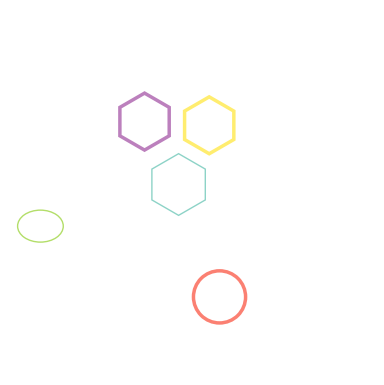[{"shape": "hexagon", "thickness": 1, "radius": 0.4, "center": [0.464, 0.521]}, {"shape": "circle", "thickness": 2.5, "radius": 0.34, "center": [0.57, 0.229]}, {"shape": "oval", "thickness": 1, "radius": 0.3, "center": [0.105, 0.413]}, {"shape": "hexagon", "thickness": 2.5, "radius": 0.37, "center": [0.375, 0.684]}, {"shape": "hexagon", "thickness": 2.5, "radius": 0.37, "center": [0.543, 0.675]}]